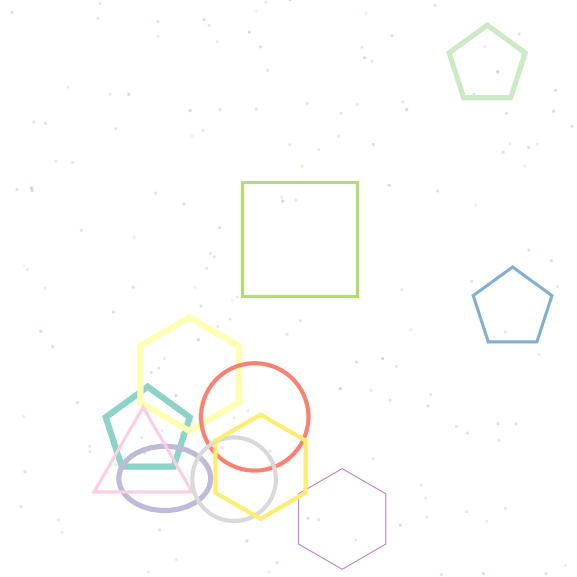[{"shape": "pentagon", "thickness": 3, "radius": 0.38, "center": [0.256, 0.253]}, {"shape": "hexagon", "thickness": 3, "radius": 0.49, "center": [0.328, 0.351]}, {"shape": "oval", "thickness": 2.5, "radius": 0.4, "center": [0.285, 0.171]}, {"shape": "circle", "thickness": 2, "radius": 0.46, "center": [0.441, 0.277]}, {"shape": "pentagon", "thickness": 1.5, "radius": 0.36, "center": [0.888, 0.465]}, {"shape": "square", "thickness": 1.5, "radius": 0.5, "center": [0.518, 0.585]}, {"shape": "triangle", "thickness": 1.5, "radius": 0.49, "center": [0.248, 0.196]}, {"shape": "circle", "thickness": 2, "radius": 0.36, "center": [0.405, 0.169]}, {"shape": "hexagon", "thickness": 0.5, "radius": 0.44, "center": [0.593, 0.101]}, {"shape": "pentagon", "thickness": 2.5, "radius": 0.35, "center": [0.844, 0.886]}, {"shape": "hexagon", "thickness": 2, "radius": 0.45, "center": [0.451, 0.191]}]